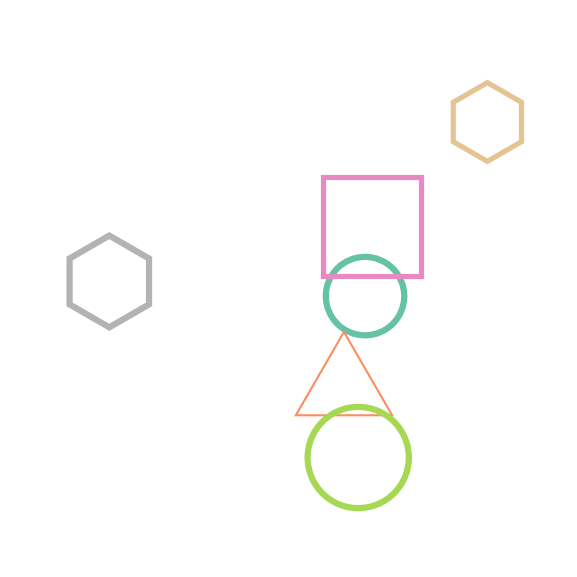[{"shape": "circle", "thickness": 3, "radius": 0.34, "center": [0.632, 0.486]}, {"shape": "triangle", "thickness": 1, "radius": 0.48, "center": [0.596, 0.328]}, {"shape": "square", "thickness": 2.5, "radius": 0.42, "center": [0.644, 0.607]}, {"shape": "circle", "thickness": 3, "radius": 0.44, "center": [0.62, 0.207]}, {"shape": "hexagon", "thickness": 2.5, "radius": 0.34, "center": [0.844, 0.788]}, {"shape": "hexagon", "thickness": 3, "radius": 0.4, "center": [0.189, 0.512]}]